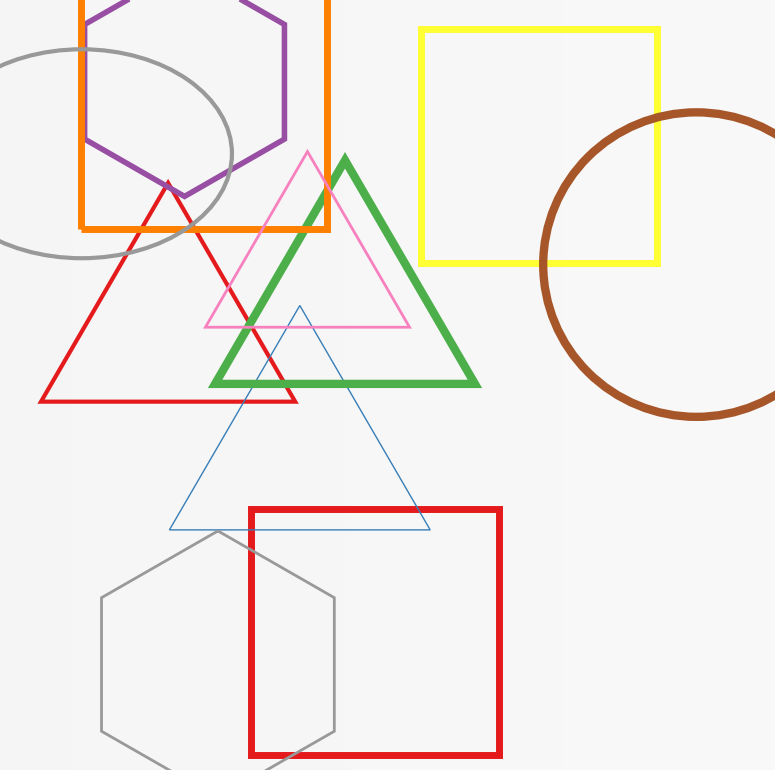[{"shape": "square", "thickness": 2.5, "radius": 0.8, "center": [0.484, 0.179]}, {"shape": "triangle", "thickness": 1.5, "radius": 0.95, "center": [0.217, 0.573]}, {"shape": "triangle", "thickness": 0.5, "radius": 0.97, "center": [0.387, 0.409]}, {"shape": "triangle", "thickness": 3, "radius": 0.97, "center": [0.445, 0.598]}, {"shape": "hexagon", "thickness": 2, "radius": 0.74, "center": [0.238, 0.894]}, {"shape": "square", "thickness": 2.5, "radius": 0.79, "center": [0.263, 0.861]}, {"shape": "square", "thickness": 2.5, "radius": 0.76, "center": [0.696, 0.81]}, {"shape": "circle", "thickness": 3, "radius": 0.99, "center": [0.899, 0.656]}, {"shape": "triangle", "thickness": 1, "radius": 0.76, "center": [0.397, 0.651]}, {"shape": "oval", "thickness": 1.5, "radius": 0.97, "center": [0.105, 0.8]}, {"shape": "hexagon", "thickness": 1, "radius": 0.87, "center": [0.281, 0.137]}]